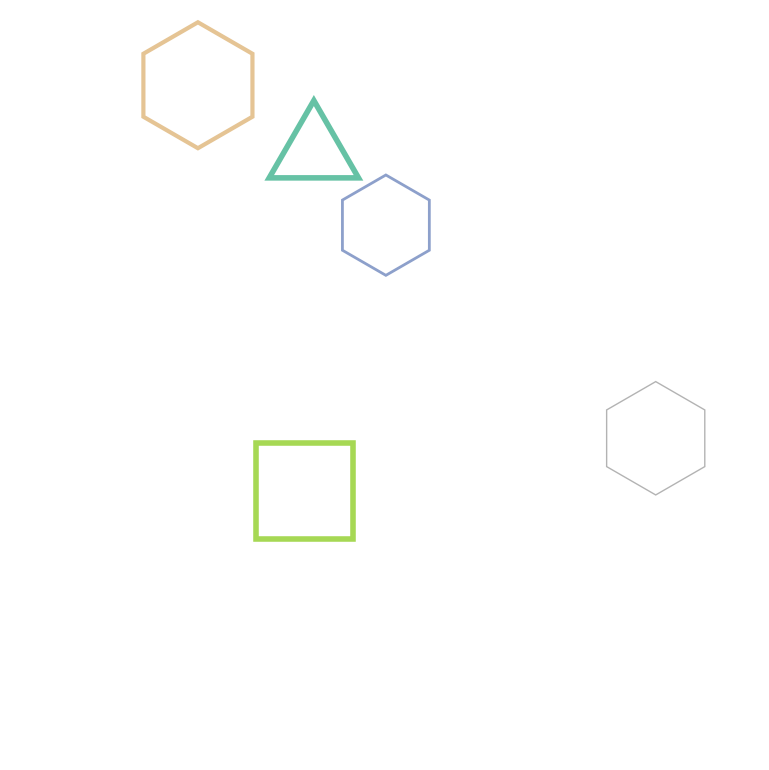[{"shape": "triangle", "thickness": 2, "radius": 0.33, "center": [0.408, 0.802]}, {"shape": "hexagon", "thickness": 1, "radius": 0.33, "center": [0.501, 0.708]}, {"shape": "square", "thickness": 2, "radius": 0.31, "center": [0.396, 0.362]}, {"shape": "hexagon", "thickness": 1.5, "radius": 0.41, "center": [0.257, 0.889]}, {"shape": "hexagon", "thickness": 0.5, "radius": 0.37, "center": [0.852, 0.431]}]